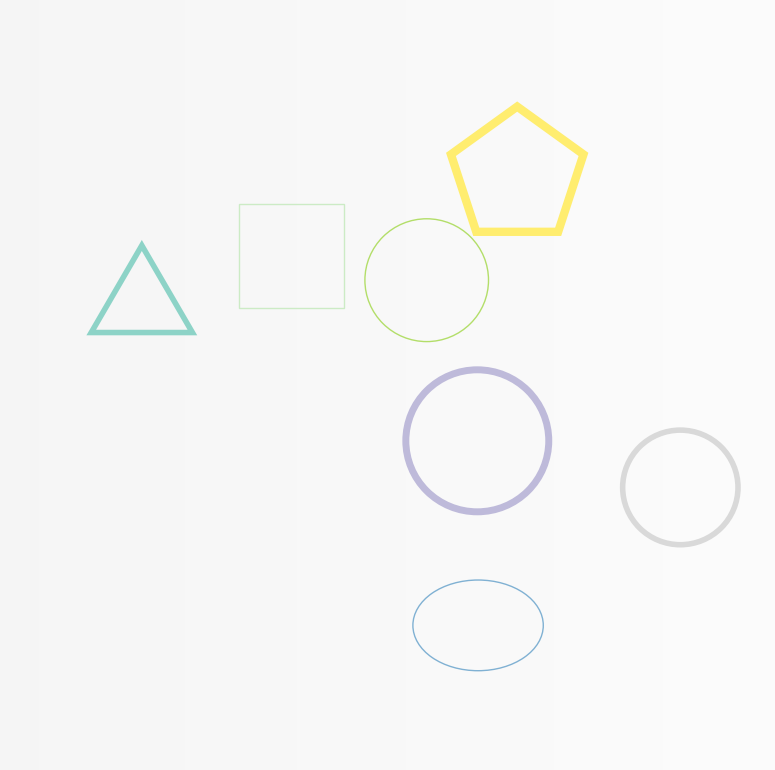[{"shape": "triangle", "thickness": 2, "radius": 0.38, "center": [0.183, 0.606]}, {"shape": "circle", "thickness": 2.5, "radius": 0.46, "center": [0.616, 0.428]}, {"shape": "oval", "thickness": 0.5, "radius": 0.42, "center": [0.617, 0.188]}, {"shape": "circle", "thickness": 0.5, "radius": 0.4, "center": [0.551, 0.636]}, {"shape": "circle", "thickness": 2, "radius": 0.37, "center": [0.878, 0.367]}, {"shape": "square", "thickness": 0.5, "radius": 0.34, "center": [0.376, 0.668]}, {"shape": "pentagon", "thickness": 3, "radius": 0.45, "center": [0.667, 0.772]}]